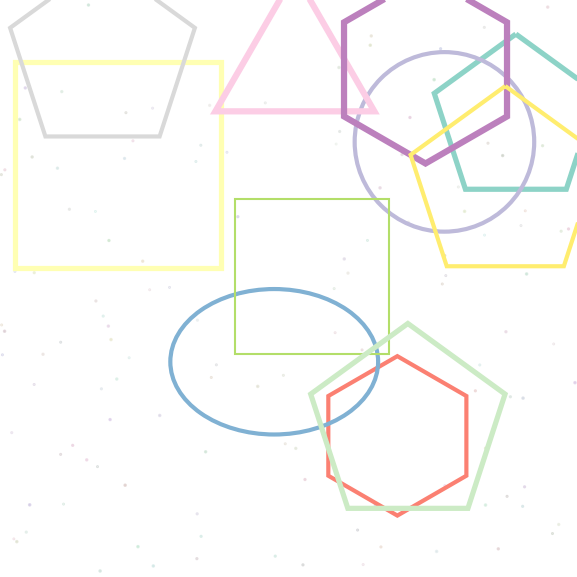[{"shape": "pentagon", "thickness": 2.5, "radius": 0.74, "center": [0.893, 0.792]}, {"shape": "square", "thickness": 2.5, "radius": 0.89, "center": [0.204, 0.713]}, {"shape": "circle", "thickness": 2, "radius": 0.78, "center": [0.77, 0.753]}, {"shape": "hexagon", "thickness": 2, "radius": 0.69, "center": [0.688, 0.244]}, {"shape": "oval", "thickness": 2, "radius": 0.9, "center": [0.475, 0.373]}, {"shape": "square", "thickness": 1, "radius": 0.67, "center": [0.54, 0.52]}, {"shape": "triangle", "thickness": 3, "radius": 0.79, "center": [0.511, 0.886]}, {"shape": "pentagon", "thickness": 2, "radius": 0.84, "center": [0.177, 0.899]}, {"shape": "hexagon", "thickness": 3, "radius": 0.81, "center": [0.737, 0.879]}, {"shape": "pentagon", "thickness": 2.5, "radius": 0.88, "center": [0.706, 0.262]}, {"shape": "pentagon", "thickness": 2, "radius": 0.86, "center": [0.875, 0.678]}]